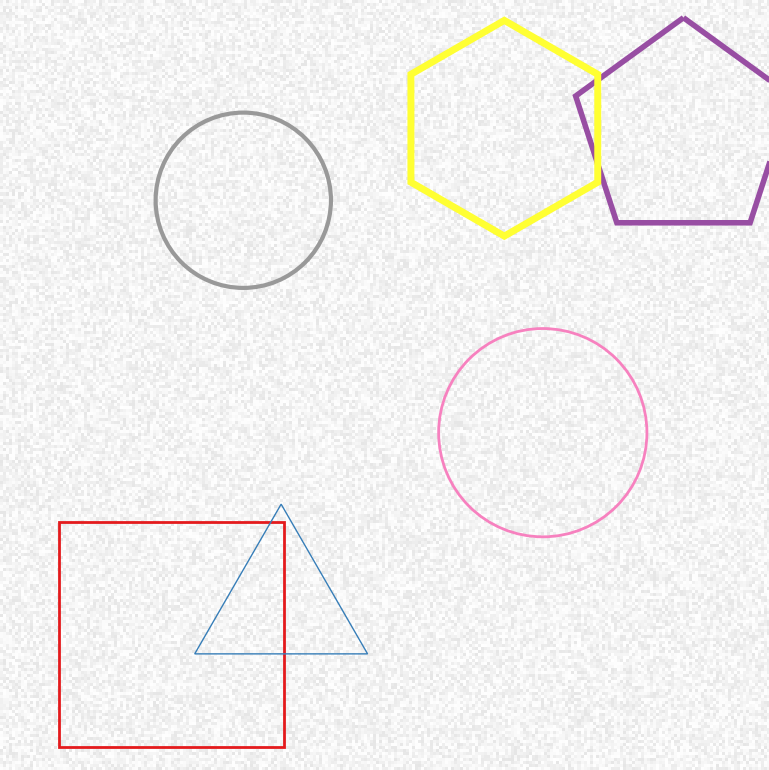[{"shape": "square", "thickness": 1, "radius": 0.73, "center": [0.223, 0.176]}, {"shape": "triangle", "thickness": 0.5, "radius": 0.65, "center": [0.365, 0.216]}, {"shape": "pentagon", "thickness": 2, "radius": 0.74, "center": [0.888, 0.83]}, {"shape": "hexagon", "thickness": 2.5, "radius": 0.7, "center": [0.655, 0.833]}, {"shape": "circle", "thickness": 1, "radius": 0.68, "center": [0.705, 0.438]}, {"shape": "circle", "thickness": 1.5, "radius": 0.57, "center": [0.316, 0.74]}]